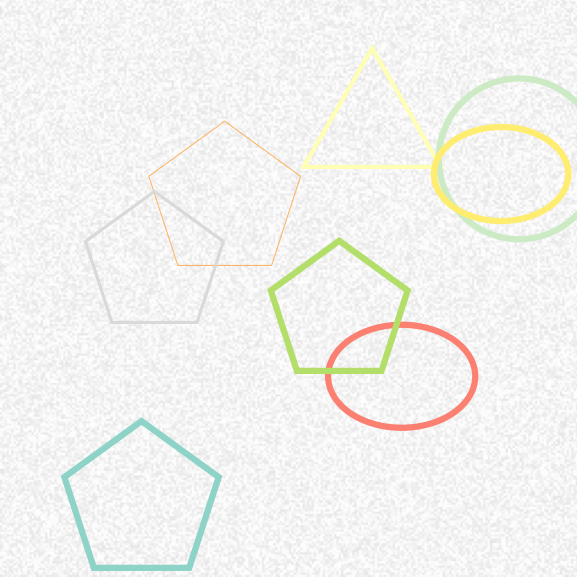[{"shape": "pentagon", "thickness": 3, "radius": 0.7, "center": [0.245, 0.129]}, {"shape": "triangle", "thickness": 2, "radius": 0.69, "center": [0.644, 0.779]}, {"shape": "oval", "thickness": 3, "radius": 0.64, "center": [0.696, 0.348]}, {"shape": "pentagon", "thickness": 0.5, "radius": 0.69, "center": [0.389, 0.651]}, {"shape": "pentagon", "thickness": 3, "radius": 0.62, "center": [0.587, 0.458]}, {"shape": "pentagon", "thickness": 1.5, "radius": 0.63, "center": [0.267, 0.542]}, {"shape": "circle", "thickness": 3, "radius": 0.7, "center": [0.899, 0.724]}, {"shape": "oval", "thickness": 3, "radius": 0.58, "center": [0.868, 0.698]}]